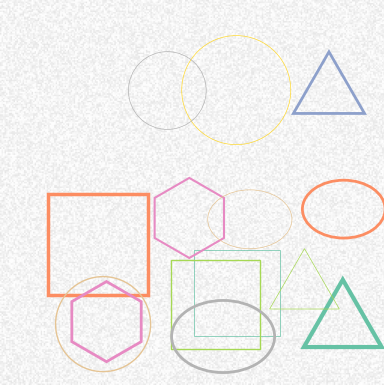[{"shape": "square", "thickness": 0.5, "radius": 0.56, "center": [0.616, 0.239]}, {"shape": "triangle", "thickness": 3, "radius": 0.58, "center": [0.89, 0.157]}, {"shape": "square", "thickness": 2.5, "radius": 0.65, "center": [0.255, 0.365]}, {"shape": "oval", "thickness": 2, "radius": 0.54, "center": [0.893, 0.457]}, {"shape": "triangle", "thickness": 2, "radius": 0.53, "center": [0.854, 0.759]}, {"shape": "hexagon", "thickness": 1.5, "radius": 0.52, "center": [0.492, 0.434]}, {"shape": "hexagon", "thickness": 2, "radius": 0.52, "center": [0.277, 0.165]}, {"shape": "triangle", "thickness": 0.5, "radius": 0.52, "center": [0.791, 0.25]}, {"shape": "square", "thickness": 1, "radius": 0.58, "center": [0.559, 0.208]}, {"shape": "circle", "thickness": 0.5, "radius": 0.71, "center": [0.614, 0.766]}, {"shape": "oval", "thickness": 0.5, "radius": 0.55, "center": [0.649, 0.43]}, {"shape": "circle", "thickness": 1, "radius": 0.62, "center": [0.268, 0.158]}, {"shape": "circle", "thickness": 0.5, "radius": 0.5, "center": [0.435, 0.765]}, {"shape": "oval", "thickness": 2, "radius": 0.67, "center": [0.58, 0.126]}]